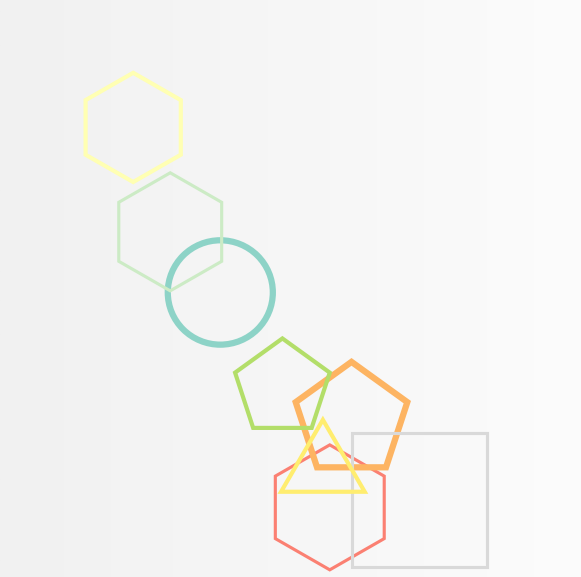[{"shape": "circle", "thickness": 3, "radius": 0.45, "center": [0.379, 0.493]}, {"shape": "hexagon", "thickness": 2, "radius": 0.47, "center": [0.229, 0.779]}, {"shape": "hexagon", "thickness": 1.5, "radius": 0.54, "center": [0.567, 0.121]}, {"shape": "pentagon", "thickness": 3, "radius": 0.5, "center": [0.605, 0.272]}, {"shape": "pentagon", "thickness": 2, "radius": 0.43, "center": [0.486, 0.327]}, {"shape": "square", "thickness": 1.5, "radius": 0.58, "center": [0.721, 0.134]}, {"shape": "hexagon", "thickness": 1.5, "radius": 0.51, "center": [0.293, 0.598]}, {"shape": "triangle", "thickness": 2, "radius": 0.42, "center": [0.555, 0.189]}]